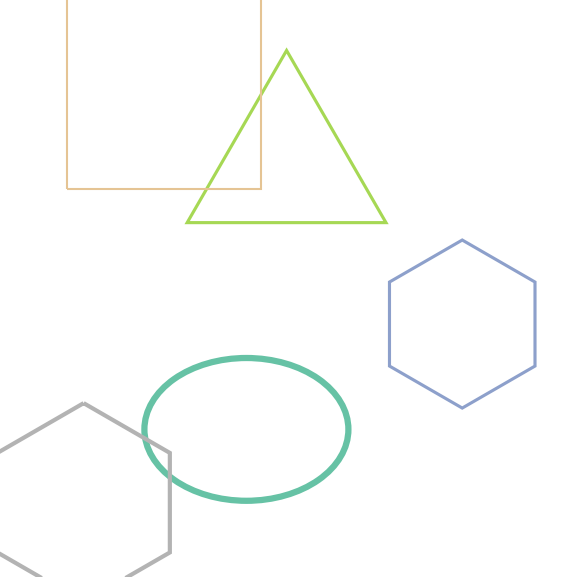[{"shape": "oval", "thickness": 3, "radius": 0.88, "center": [0.427, 0.256]}, {"shape": "hexagon", "thickness": 1.5, "radius": 0.73, "center": [0.8, 0.438]}, {"shape": "triangle", "thickness": 1.5, "radius": 0.99, "center": [0.496, 0.713]}, {"shape": "square", "thickness": 1, "radius": 0.84, "center": [0.284, 0.839]}, {"shape": "hexagon", "thickness": 2, "radius": 0.86, "center": [0.145, 0.129]}]